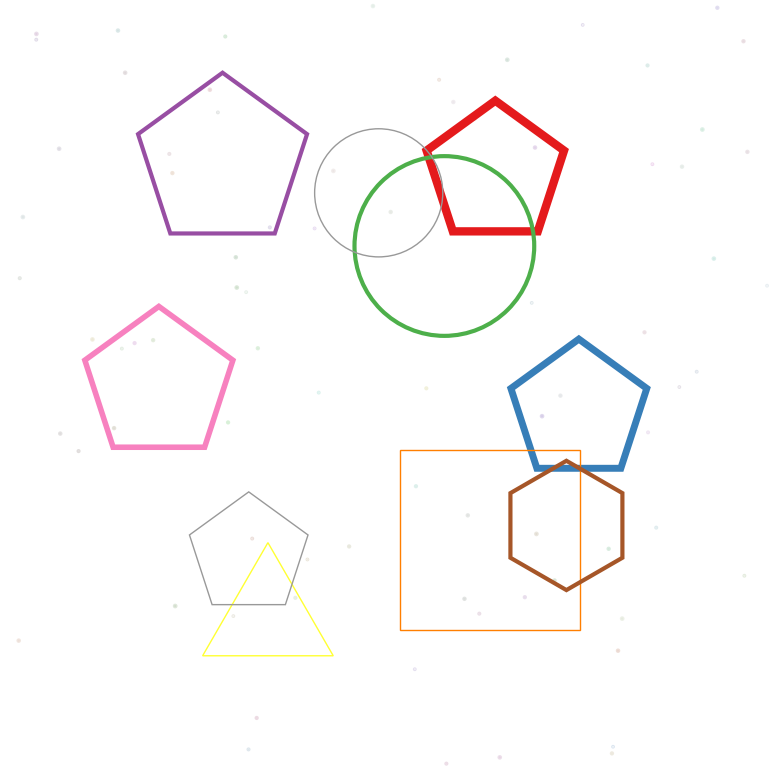[{"shape": "pentagon", "thickness": 3, "radius": 0.47, "center": [0.643, 0.775]}, {"shape": "pentagon", "thickness": 2.5, "radius": 0.46, "center": [0.752, 0.467]}, {"shape": "circle", "thickness": 1.5, "radius": 0.58, "center": [0.577, 0.681]}, {"shape": "pentagon", "thickness": 1.5, "radius": 0.58, "center": [0.289, 0.79]}, {"shape": "square", "thickness": 0.5, "radius": 0.58, "center": [0.636, 0.299]}, {"shape": "triangle", "thickness": 0.5, "radius": 0.49, "center": [0.348, 0.197]}, {"shape": "hexagon", "thickness": 1.5, "radius": 0.42, "center": [0.736, 0.318]}, {"shape": "pentagon", "thickness": 2, "radius": 0.51, "center": [0.206, 0.501]}, {"shape": "circle", "thickness": 0.5, "radius": 0.42, "center": [0.492, 0.75]}, {"shape": "pentagon", "thickness": 0.5, "radius": 0.4, "center": [0.323, 0.28]}]